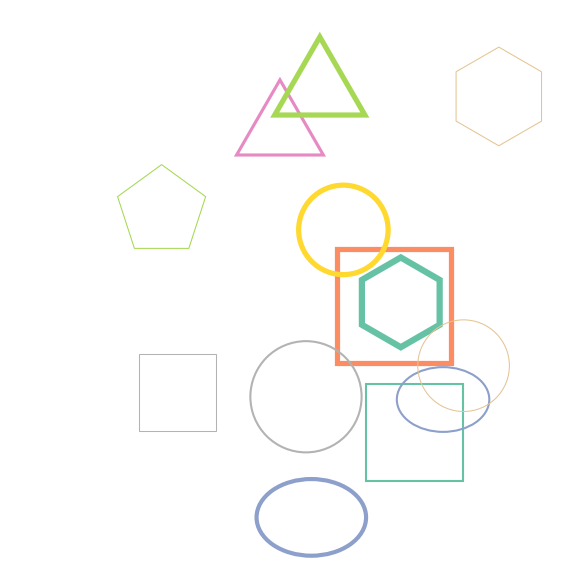[{"shape": "hexagon", "thickness": 3, "radius": 0.39, "center": [0.694, 0.476]}, {"shape": "square", "thickness": 1, "radius": 0.42, "center": [0.718, 0.25]}, {"shape": "square", "thickness": 2.5, "radius": 0.49, "center": [0.682, 0.469]}, {"shape": "oval", "thickness": 1, "radius": 0.4, "center": [0.767, 0.307]}, {"shape": "oval", "thickness": 2, "radius": 0.47, "center": [0.539, 0.103]}, {"shape": "triangle", "thickness": 1.5, "radius": 0.43, "center": [0.485, 0.774]}, {"shape": "pentagon", "thickness": 0.5, "radius": 0.4, "center": [0.28, 0.634]}, {"shape": "triangle", "thickness": 2.5, "radius": 0.45, "center": [0.554, 0.845]}, {"shape": "circle", "thickness": 2.5, "radius": 0.39, "center": [0.595, 0.601]}, {"shape": "circle", "thickness": 0.5, "radius": 0.4, "center": [0.803, 0.366]}, {"shape": "hexagon", "thickness": 0.5, "radius": 0.43, "center": [0.864, 0.832]}, {"shape": "square", "thickness": 0.5, "radius": 0.33, "center": [0.307, 0.319]}, {"shape": "circle", "thickness": 1, "radius": 0.48, "center": [0.53, 0.312]}]